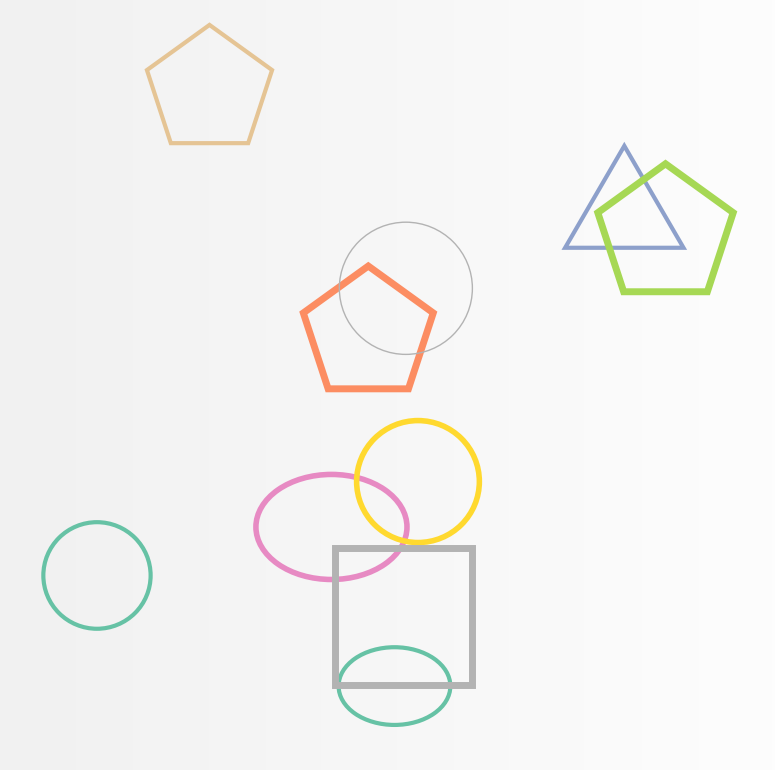[{"shape": "oval", "thickness": 1.5, "radius": 0.36, "center": [0.509, 0.109]}, {"shape": "circle", "thickness": 1.5, "radius": 0.35, "center": [0.125, 0.253]}, {"shape": "pentagon", "thickness": 2.5, "radius": 0.44, "center": [0.475, 0.566]}, {"shape": "triangle", "thickness": 1.5, "radius": 0.44, "center": [0.806, 0.722]}, {"shape": "oval", "thickness": 2, "radius": 0.49, "center": [0.428, 0.316]}, {"shape": "pentagon", "thickness": 2.5, "radius": 0.46, "center": [0.859, 0.695]}, {"shape": "circle", "thickness": 2, "radius": 0.4, "center": [0.539, 0.375]}, {"shape": "pentagon", "thickness": 1.5, "radius": 0.42, "center": [0.27, 0.883]}, {"shape": "circle", "thickness": 0.5, "radius": 0.43, "center": [0.524, 0.626]}, {"shape": "square", "thickness": 2.5, "radius": 0.44, "center": [0.52, 0.199]}]